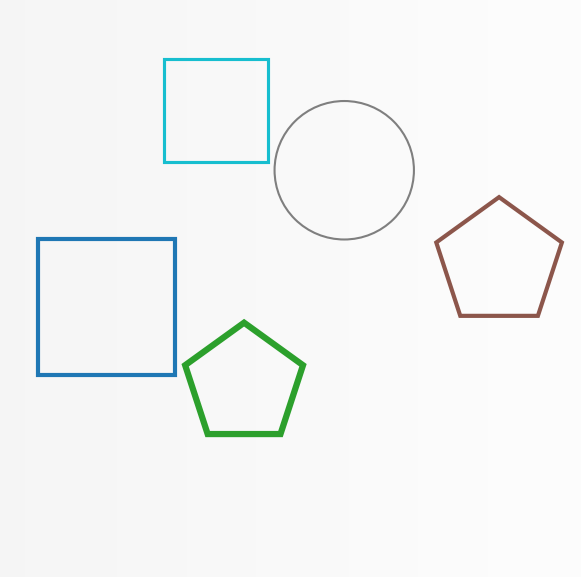[{"shape": "square", "thickness": 2, "radius": 0.59, "center": [0.183, 0.468]}, {"shape": "pentagon", "thickness": 3, "radius": 0.53, "center": [0.42, 0.334]}, {"shape": "pentagon", "thickness": 2, "radius": 0.57, "center": [0.859, 0.544]}, {"shape": "circle", "thickness": 1, "radius": 0.6, "center": [0.592, 0.704]}, {"shape": "square", "thickness": 1.5, "radius": 0.45, "center": [0.371, 0.807]}]